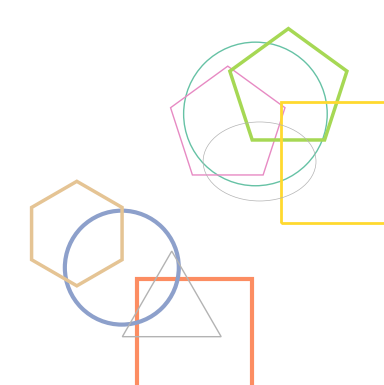[{"shape": "circle", "thickness": 1, "radius": 0.93, "center": [0.663, 0.704]}, {"shape": "square", "thickness": 3, "radius": 0.75, "center": [0.505, 0.126]}, {"shape": "circle", "thickness": 3, "radius": 0.74, "center": [0.316, 0.305]}, {"shape": "pentagon", "thickness": 1, "radius": 0.78, "center": [0.592, 0.672]}, {"shape": "pentagon", "thickness": 2.5, "radius": 0.8, "center": [0.749, 0.766]}, {"shape": "square", "thickness": 2, "radius": 0.78, "center": [0.887, 0.577]}, {"shape": "hexagon", "thickness": 2.5, "radius": 0.68, "center": [0.2, 0.393]}, {"shape": "triangle", "thickness": 1, "radius": 0.74, "center": [0.446, 0.2]}, {"shape": "oval", "thickness": 0.5, "radius": 0.73, "center": [0.674, 0.581]}]